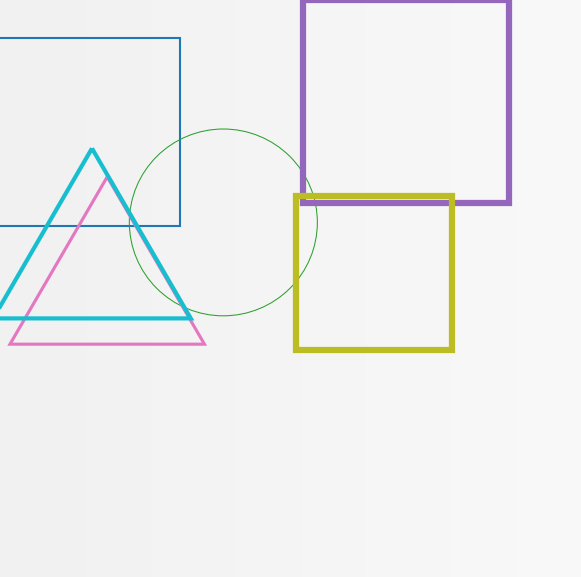[{"shape": "square", "thickness": 1, "radius": 0.81, "center": [0.147, 0.771]}, {"shape": "circle", "thickness": 0.5, "radius": 0.81, "center": [0.384, 0.614]}, {"shape": "square", "thickness": 3, "radius": 0.88, "center": [0.699, 0.823]}, {"shape": "triangle", "thickness": 1.5, "radius": 0.97, "center": [0.184, 0.5]}, {"shape": "square", "thickness": 3, "radius": 0.67, "center": [0.643, 0.526]}, {"shape": "triangle", "thickness": 2, "radius": 0.98, "center": [0.158, 0.546]}]